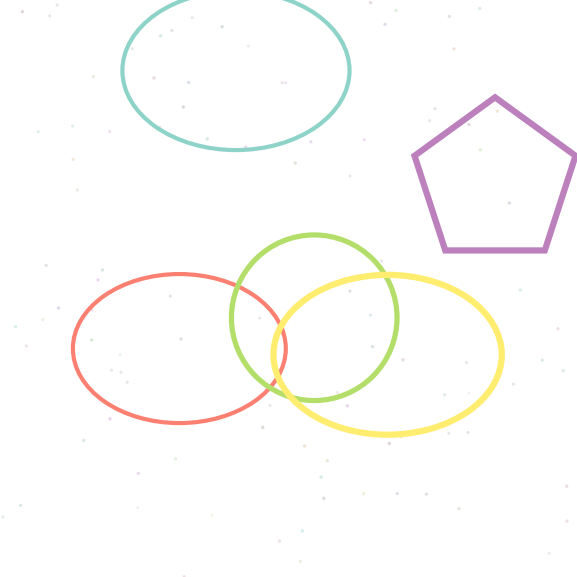[{"shape": "oval", "thickness": 2, "radius": 0.98, "center": [0.409, 0.877]}, {"shape": "oval", "thickness": 2, "radius": 0.92, "center": [0.311, 0.396]}, {"shape": "circle", "thickness": 2.5, "radius": 0.72, "center": [0.544, 0.449]}, {"shape": "pentagon", "thickness": 3, "radius": 0.73, "center": [0.857, 0.684]}, {"shape": "oval", "thickness": 3, "radius": 0.99, "center": [0.671, 0.385]}]